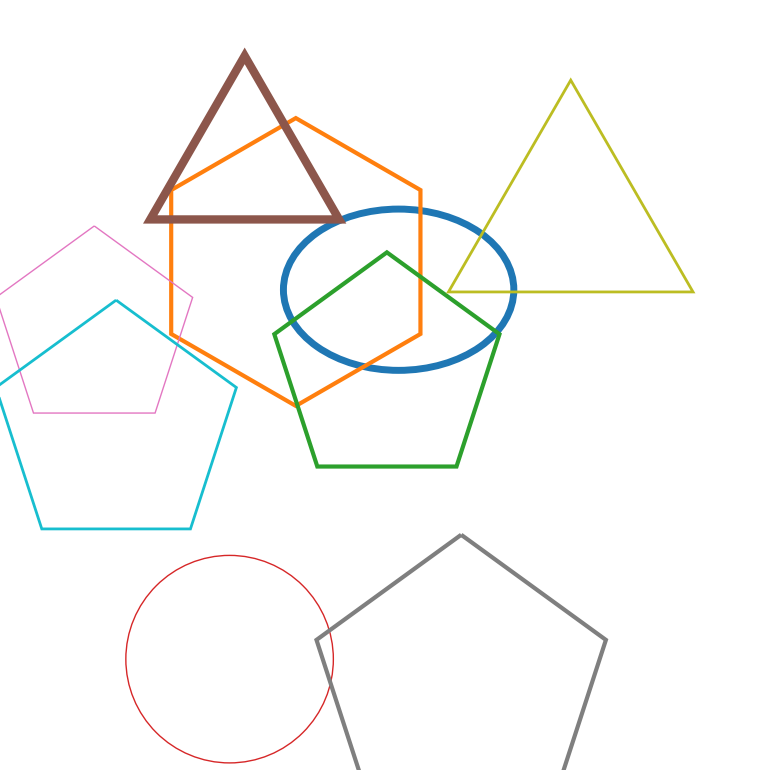[{"shape": "oval", "thickness": 2.5, "radius": 0.75, "center": [0.518, 0.624]}, {"shape": "hexagon", "thickness": 1.5, "radius": 0.93, "center": [0.384, 0.66]}, {"shape": "pentagon", "thickness": 1.5, "radius": 0.77, "center": [0.502, 0.518]}, {"shape": "circle", "thickness": 0.5, "radius": 0.67, "center": [0.298, 0.144]}, {"shape": "triangle", "thickness": 3, "radius": 0.71, "center": [0.318, 0.786]}, {"shape": "pentagon", "thickness": 0.5, "radius": 0.67, "center": [0.122, 0.572]}, {"shape": "pentagon", "thickness": 1.5, "radius": 0.99, "center": [0.599, 0.108]}, {"shape": "triangle", "thickness": 1, "radius": 0.92, "center": [0.741, 0.713]}, {"shape": "pentagon", "thickness": 1, "radius": 0.82, "center": [0.151, 0.446]}]